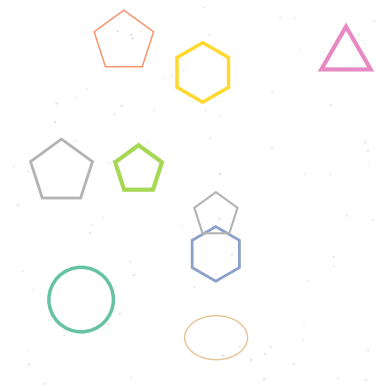[{"shape": "circle", "thickness": 2.5, "radius": 0.42, "center": [0.211, 0.222]}, {"shape": "pentagon", "thickness": 1, "radius": 0.41, "center": [0.322, 0.892]}, {"shape": "hexagon", "thickness": 2, "radius": 0.35, "center": [0.56, 0.34]}, {"shape": "triangle", "thickness": 3, "radius": 0.37, "center": [0.899, 0.857]}, {"shape": "pentagon", "thickness": 3, "radius": 0.32, "center": [0.36, 0.559]}, {"shape": "hexagon", "thickness": 2.5, "radius": 0.39, "center": [0.527, 0.812]}, {"shape": "oval", "thickness": 1, "radius": 0.41, "center": [0.561, 0.123]}, {"shape": "pentagon", "thickness": 1.5, "radius": 0.3, "center": [0.561, 0.442]}, {"shape": "pentagon", "thickness": 2, "radius": 0.42, "center": [0.16, 0.554]}]